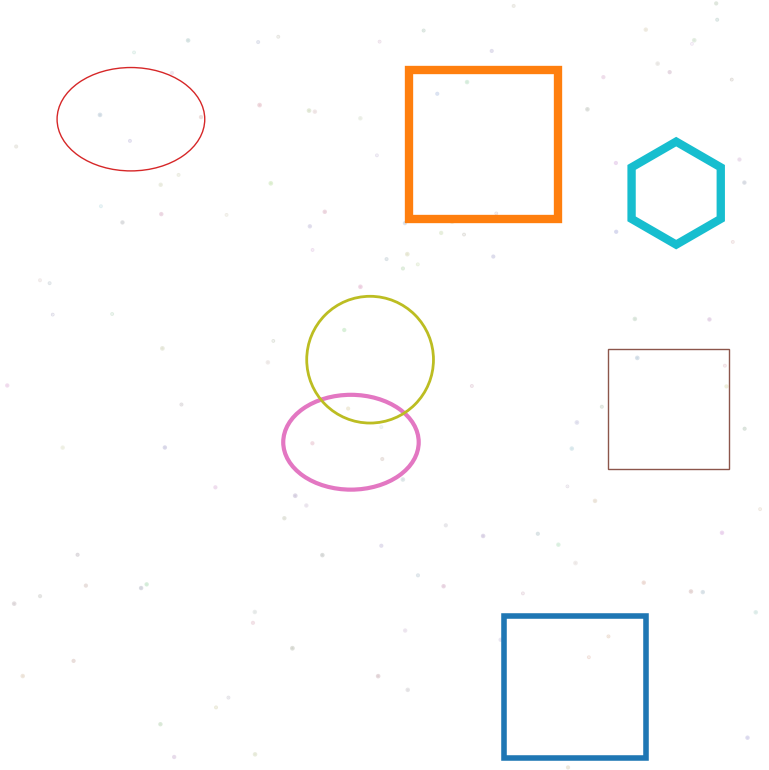[{"shape": "square", "thickness": 2, "radius": 0.46, "center": [0.746, 0.108]}, {"shape": "square", "thickness": 3, "radius": 0.48, "center": [0.628, 0.812]}, {"shape": "oval", "thickness": 0.5, "radius": 0.48, "center": [0.17, 0.845]}, {"shape": "square", "thickness": 0.5, "radius": 0.39, "center": [0.868, 0.469]}, {"shape": "oval", "thickness": 1.5, "radius": 0.44, "center": [0.456, 0.426]}, {"shape": "circle", "thickness": 1, "radius": 0.41, "center": [0.481, 0.533]}, {"shape": "hexagon", "thickness": 3, "radius": 0.33, "center": [0.878, 0.749]}]